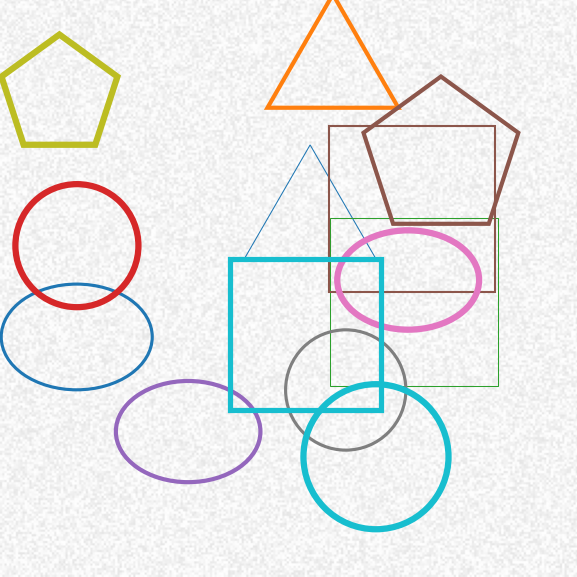[{"shape": "triangle", "thickness": 0.5, "radius": 0.66, "center": [0.537, 0.617]}, {"shape": "oval", "thickness": 1.5, "radius": 0.65, "center": [0.133, 0.416]}, {"shape": "triangle", "thickness": 2, "radius": 0.65, "center": [0.576, 0.878]}, {"shape": "square", "thickness": 0.5, "radius": 0.73, "center": [0.717, 0.476]}, {"shape": "circle", "thickness": 3, "radius": 0.53, "center": [0.133, 0.574]}, {"shape": "oval", "thickness": 2, "radius": 0.63, "center": [0.326, 0.252]}, {"shape": "square", "thickness": 1, "radius": 0.72, "center": [0.713, 0.637]}, {"shape": "pentagon", "thickness": 2, "radius": 0.7, "center": [0.764, 0.726]}, {"shape": "oval", "thickness": 3, "radius": 0.61, "center": [0.707, 0.514]}, {"shape": "circle", "thickness": 1.5, "radius": 0.52, "center": [0.599, 0.324]}, {"shape": "pentagon", "thickness": 3, "radius": 0.53, "center": [0.103, 0.834]}, {"shape": "square", "thickness": 2.5, "radius": 0.65, "center": [0.529, 0.42]}, {"shape": "circle", "thickness": 3, "radius": 0.63, "center": [0.651, 0.208]}]